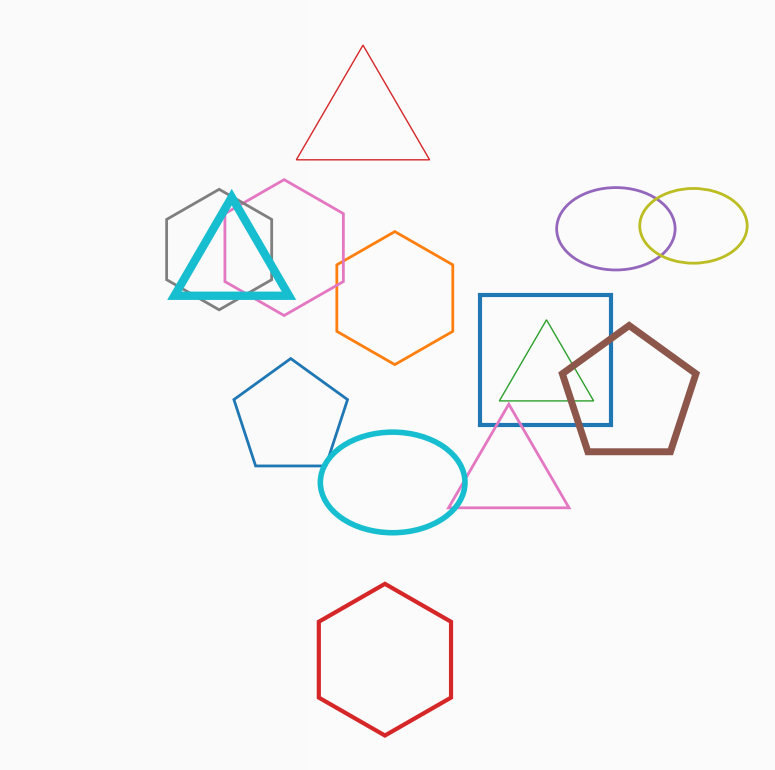[{"shape": "square", "thickness": 1.5, "radius": 0.42, "center": [0.704, 0.533]}, {"shape": "pentagon", "thickness": 1, "radius": 0.39, "center": [0.375, 0.457]}, {"shape": "hexagon", "thickness": 1, "radius": 0.43, "center": [0.509, 0.613]}, {"shape": "triangle", "thickness": 0.5, "radius": 0.35, "center": [0.705, 0.514]}, {"shape": "triangle", "thickness": 0.5, "radius": 0.5, "center": [0.468, 0.842]}, {"shape": "hexagon", "thickness": 1.5, "radius": 0.49, "center": [0.497, 0.143]}, {"shape": "oval", "thickness": 1, "radius": 0.38, "center": [0.795, 0.703]}, {"shape": "pentagon", "thickness": 2.5, "radius": 0.45, "center": [0.812, 0.487]}, {"shape": "hexagon", "thickness": 1, "radius": 0.44, "center": [0.367, 0.678]}, {"shape": "triangle", "thickness": 1, "radius": 0.45, "center": [0.657, 0.385]}, {"shape": "hexagon", "thickness": 1, "radius": 0.39, "center": [0.283, 0.676]}, {"shape": "oval", "thickness": 1, "radius": 0.35, "center": [0.895, 0.707]}, {"shape": "oval", "thickness": 2, "radius": 0.47, "center": [0.507, 0.373]}, {"shape": "triangle", "thickness": 3, "radius": 0.43, "center": [0.299, 0.659]}]